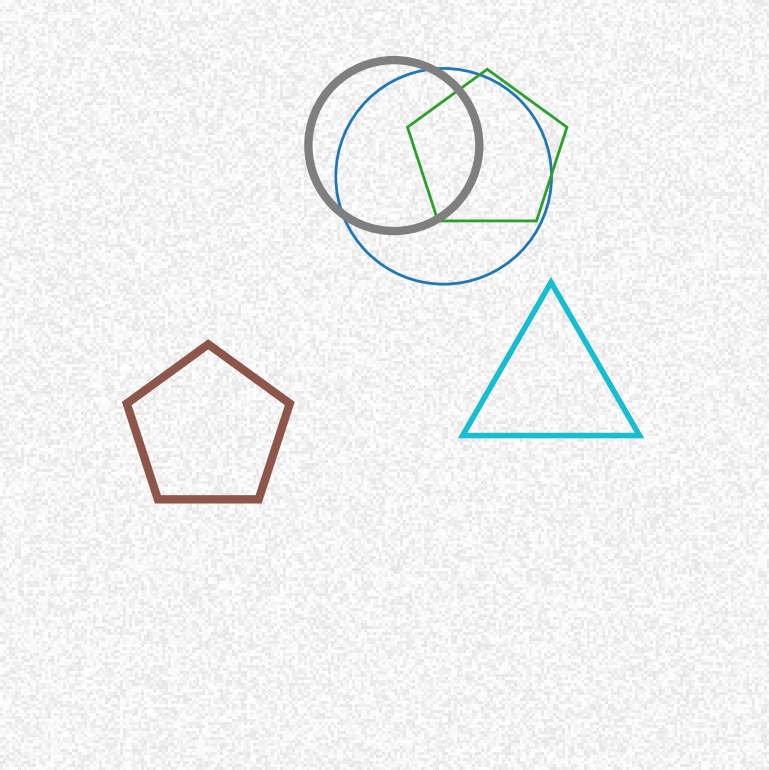[{"shape": "circle", "thickness": 1, "radius": 0.7, "center": [0.576, 0.771]}, {"shape": "pentagon", "thickness": 1, "radius": 0.54, "center": [0.633, 0.801]}, {"shape": "pentagon", "thickness": 3, "radius": 0.56, "center": [0.271, 0.442]}, {"shape": "circle", "thickness": 3, "radius": 0.55, "center": [0.511, 0.811]}, {"shape": "triangle", "thickness": 2, "radius": 0.66, "center": [0.716, 0.501]}]